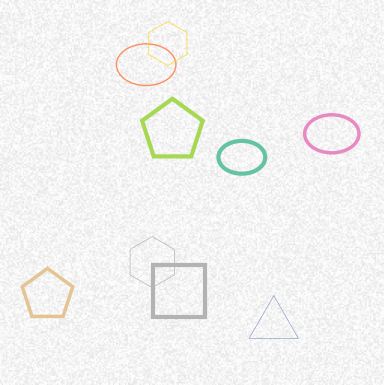[{"shape": "oval", "thickness": 3, "radius": 0.3, "center": [0.628, 0.591]}, {"shape": "oval", "thickness": 1, "radius": 0.39, "center": [0.38, 0.832]}, {"shape": "triangle", "thickness": 0.5, "radius": 0.37, "center": [0.711, 0.158]}, {"shape": "oval", "thickness": 2.5, "radius": 0.35, "center": [0.862, 0.652]}, {"shape": "pentagon", "thickness": 3, "radius": 0.41, "center": [0.448, 0.661]}, {"shape": "hexagon", "thickness": 0.5, "radius": 0.29, "center": [0.436, 0.887]}, {"shape": "pentagon", "thickness": 2.5, "radius": 0.34, "center": [0.123, 0.234]}, {"shape": "square", "thickness": 3, "radius": 0.34, "center": [0.464, 0.244]}, {"shape": "hexagon", "thickness": 0.5, "radius": 0.33, "center": [0.395, 0.319]}]